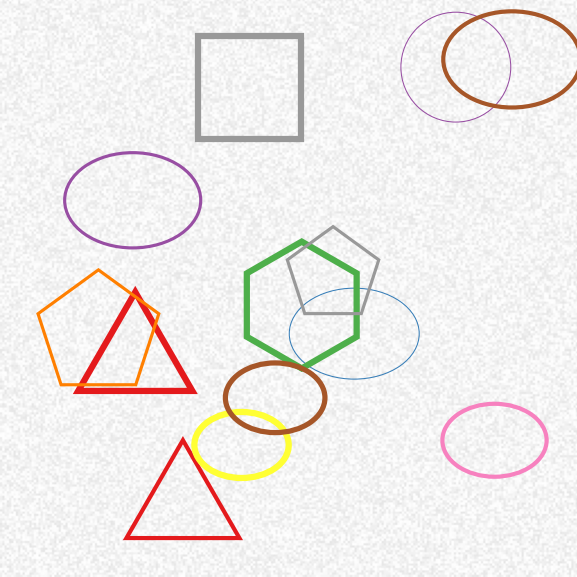[{"shape": "triangle", "thickness": 3, "radius": 0.57, "center": [0.234, 0.379]}, {"shape": "triangle", "thickness": 2, "radius": 0.56, "center": [0.317, 0.124]}, {"shape": "oval", "thickness": 0.5, "radius": 0.56, "center": [0.613, 0.421]}, {"shape": "hexagon", "thickness": 3, "radius": 0.55, "center": [0.522, 0.471]}, {"shape": "oval", "thickness": 1.5, "radius": 0.59, "center": [0.23, 0.652]}, {"shape": "circle", "thickness": 0.5, "radius": 0.48, "center": [0.789, 0.883]}, {"shape": "pentagon", "thickness": 1.5, "radius": 0.55, "center": [0.17, 0.422]}, {"shape": "oval", "thickness": 3, "radius": 0.41, "center": [0.418, 0.229]}, {"shape": "oval", "thickness": 2.5, "radius": 0.43, "center": [0.476, 0.31]}, {"shape": "oval", "thickness": 2, "radius": 0.59, "center": [0.887, 0.896]}, {"shape": "oval", "thickness": 2, "radius": 0.45, "center": [0.856, 0.237]}, {"shape": "square", "thickness": 3, "radius": 0.44, "center": [0.432, 0.848]}, {"shape": "pentagon", "thickness": 1.5, "radius": 0.42, "center": [0.577, 0.523]}]